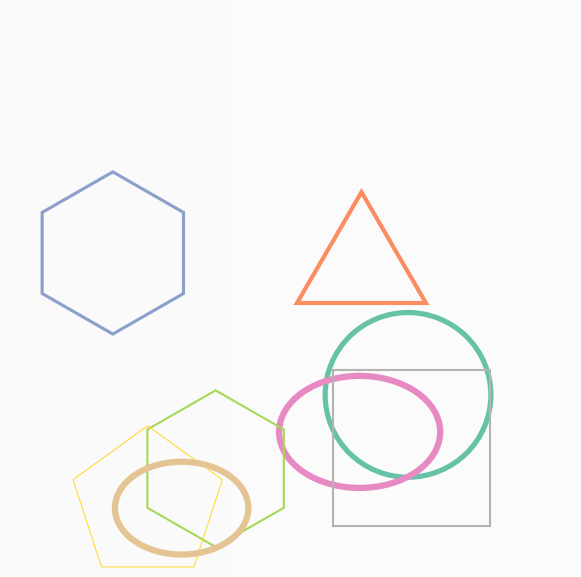[{"shape": "circle", "thickness": 2.5, "radius": 0.71, "center": [0.702, 0.315]}, {"shape": "triangle", "thickness": 2, "radius": 0.64, "center": [0.622, 0.539]}, {"shape": "hexagon", "thickness": 1.5, "radius": 0.7, "center": [0.194, 0.561]}, {"shape": "oval", "thickness": 3, "radius": 0.69, "center": [0.619, 0.251]}, {"shape": "hexagon", "thickness": 1, "radius": 0.68, "center": [0.371, 0.188]}, {"shape": "pentagon", "thickness": 0.5, "radius": 0.68, "center": [0.254, 0.127]}, {"shape": "oval", "thickness": 3, "radius": 0.57, "center": [0.313, 0.119]}, {"shape": "square", "thickness": 1, "radius": 0.67, "center": [0.708, 0.223]}]